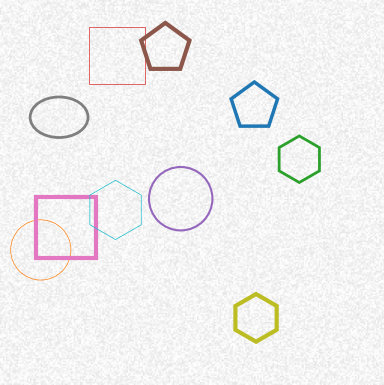[{"shape": "pentagon", "thickness": 2.5, "radius": 0.32, "center": [0.661, 0.724]}, {"shape": "circle", "thickness": 0.5, "radius": 0.39, "center": [0.106, 0.351]}, {"shape": "hexagon", "thickness": 2, "radius": 0.3, "center": [0.777, 0.586]}, {"shape": "square", "thickness": 0.5, "radius": 0.37, "center": [0.304, 0.856]}, {"shape": "circle", "thickness": 1.5, "radius": 0.41, "center": [0.469, 0.484]}, {"shape": "pentagon", "thickness": 3, "radius": 0.33, "center": [0.429, 0.875]}, {"shape": "square", "thickness": 3, "radius": 0.39, "center": [0.171, 0.409]}, {"shape": "oval", "thickness": 2, "radius": 0.38, "center": [0.153, 0.695]}, {"shape": "hexagon", "thickness": 3, "radius": 0.31, "center": [0.665, 0.174]}, {"shape": "hexagon", "thickness": 0.5, "radius": 0.39, "center": [0.3, 0.455]}]